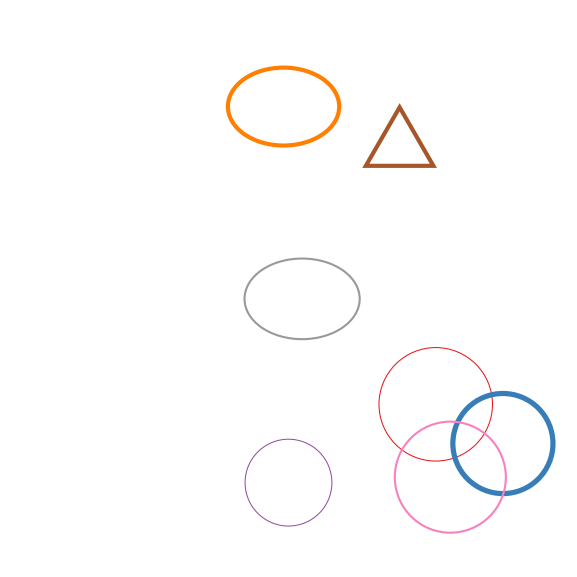[{"shape": "circle", "thickness": 0.5, "radius": 0.49, "center": [0.755, 0.299]}, {"shape": "circle", "thickness": 2.5, "radius": 0.43, "center": [0.871, 0.231]}, {"shape": "circle", "thickness": 0.5, "radius": 0.38, "center": [0.5, 0.163]}, {"shape": "oval", "thickness": 2, "radius": 0.48, "center": [0.491, 0.815]}, {"shape": "triangle", "thickness": 2, "radius": 0.34, "center": [0.692, 0.746]}, {"shape": "circle", "thickness": 1, "radius": 0.48, "center": [0.78, 0.173]}, {"shape": "oval", "thickness": 1, "radius": 0.5, "center": [0.523, 0.482]}]